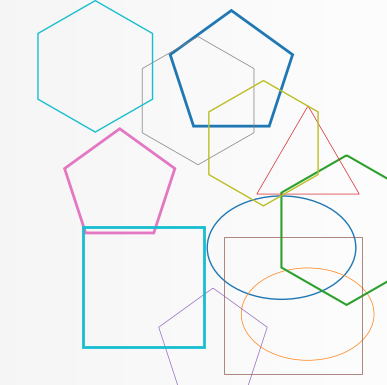[{"shape": "oval", "thickness": 1, "radius": 0.96, "center": [0.727, 0.357]}, {"shape": "pentagon", "thickness": 2, "radius": 0.83, "center": [0.597, 0.807]}, {"shape": "oval", "thickness": 0.5, "radius": 0.86, "center": [0.794, 0.184]}, {"shape": "hexagon", "thickness": 1.5, "radius": 0.97, "center": [0.895, 0.402]}, {"shape": "triangle", "thickness": 0.5, "radius": 0.76, "center": [0.795, 0.572]}, {"shape": "pentagon", "thickness": 0.5, "radius": 0.74, "center": [0.55, 0.105]}, {"shape": "square", "thickness": 0.5, "radius": 0.89, "center": [0.756, 0.206]}, {"shape": "pentagon", "thickness": 2, "radius": 0.75, "center": [0.309, 0.516]}, {"shape": "hexagon", "thickness": 0.5, "radius": 0.83, "center": [0.511, 0.739]}, {"shape": "hexagon", "thickness": 1, "radius": 0.81, "center": [0.68, 0.628]}, {"shape": "hexagon", "thickness": 1, "radius": 0.85, "center": [0.246, 0.828]}, {"shape": "square", "thickness": 2, "radius": 0.78, "center": [0.371, 0.254]}]